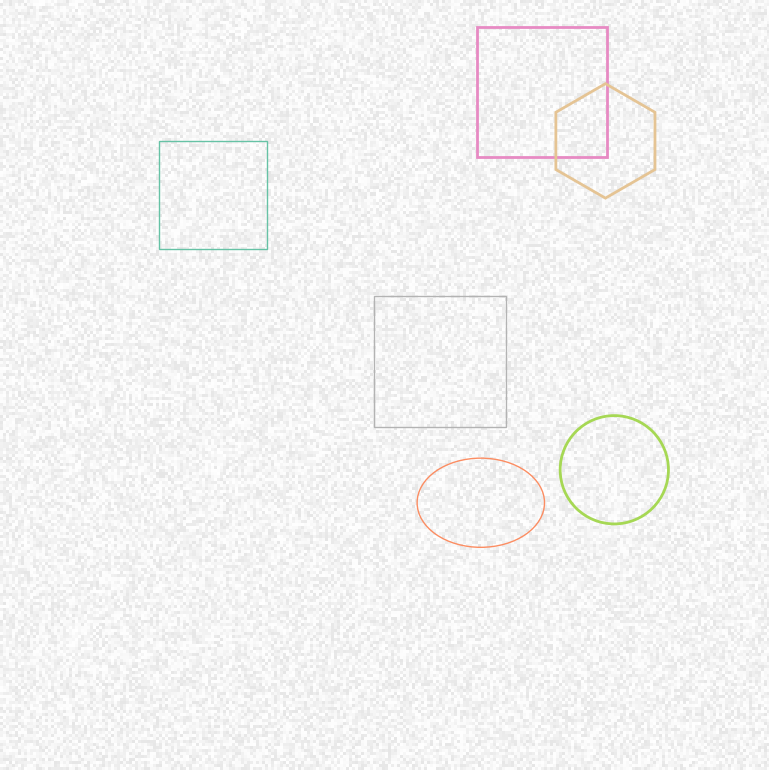[{"shape": "square", "thickness": 0.5, "radius": 0.35, "center": [0.277, 0.747]}, {"shape": "oval", "thickness": 0.5, "radius": 0.41, "center": [0.624, 0.347]}, {"shape": "square", "thickness": 1, "radius": 0.42, "center": [0.704, 0.881]}, {"shape": "circle", "thickness": 1, "radius": 0.35, "center": [0.798, 0.39]}, {"shape": "hexagon", "thickness": 1, "radius": 0.37, "center": [0.786, 0.817]}, {"shape": "square", "thickness": 0.5, "radius": 0.43, "center": [0.572, 0.531]}]